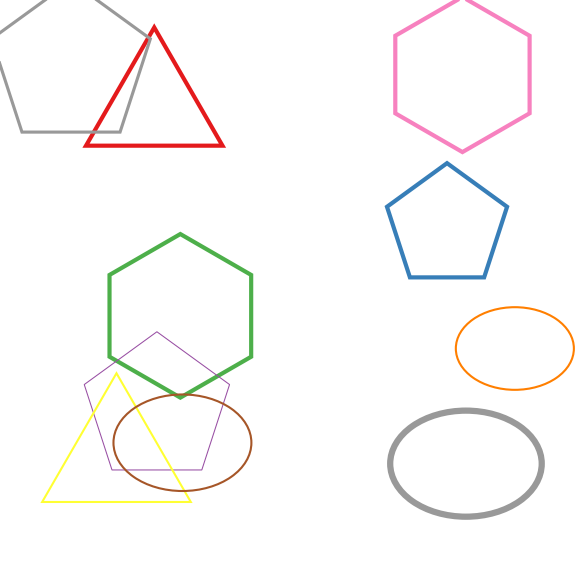[{"shape": "triangle", "thickness": 2, "radius": 0.68, "center": [0.267, 0.815]}, {"shape": "pentagon", "thickness": 2, "radius": 0.55, "center": [0.774, 0.607]}, {"shape": "hexagon", "thickness": 2, "radius": 0.71, "center": [0.312, 0.452]}, {"shape": "pentagon", "thickness": 0.5, "radius": 0.66, "center": [0.272, 0.292]}, {"shape": "oval", "thickness": 1, "radius": 0.51, "center": [0.892, 0.396]}, {"shape": "triangle", "thickness": 1, "radius": 0.74, "center": [0.202, 0.204]}, {"shape": "oval", "thickness": 1, "radius": 0.6, "center": [0.316, 0.232]}, {"shape": "hexagon", "thickness": 2, "radius": 0.67, "center": [0.801, 0.87]}, {"shape": "pentagon", "thickness": 1.5, "radius": 0.72, "center": [0.123, 0.887]}, {"shape": "oval", "thickness": 3, "radius": 0.66, "center": [0.807, 0.196]}]